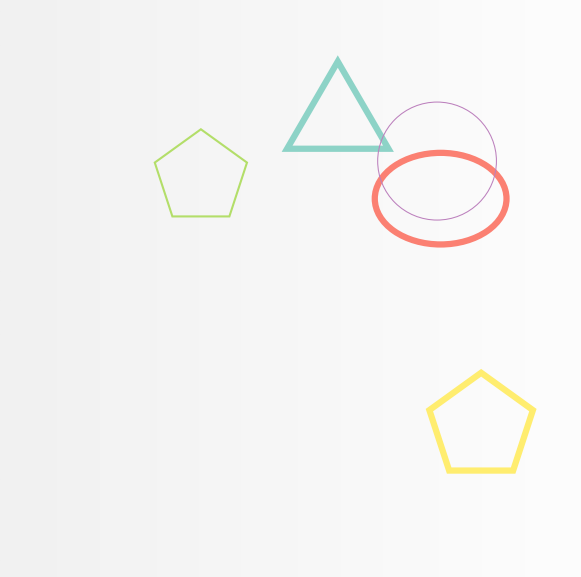[{"shape": "triangle", "thickness": 3, "radius": 0.5, "center": [0.581, 0.792]}, {"shape": "oval", "thickness": 3, "radius": 0.57, "center": [0.758, 0.655]}, {"shape": "pentagon", "thickness": 1, "radius": 0.42, "center": [0.346, 0.692]}, {"shape": "circle", "thickness": 0.5, "radius": 0.51, "center": [0.752, 0.72]}, {"shape": "pentagon", "thickness": 3, "radius": 0.47, "center": [0.828, 0.26]}]